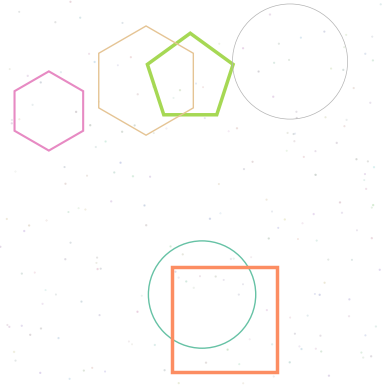[{"shape": "circle", "thickness": 1, "radius": 0.7, "center": [0.525, 0.235]}, {"shape": "square", "thickness": 2.5, "radius": 0.68, "center": [0.582, 0.17]}, {"shape": "hexagon", "thickness": 1.5, "radius": 0.51, "center": [0.127, 0.712]}, {"shape": "pentagon", "thickness": 2.5, "radius": 0.59, "center": [0.494, 0.797]}, {"shape": "hexagon", "thickness": 1, "radius": 0.71, "center": [0.379, 0.791]}, {"shape": "circle", "thickness": 0.5, "radius": 0.75, "center": [0.753, 0.84]}]